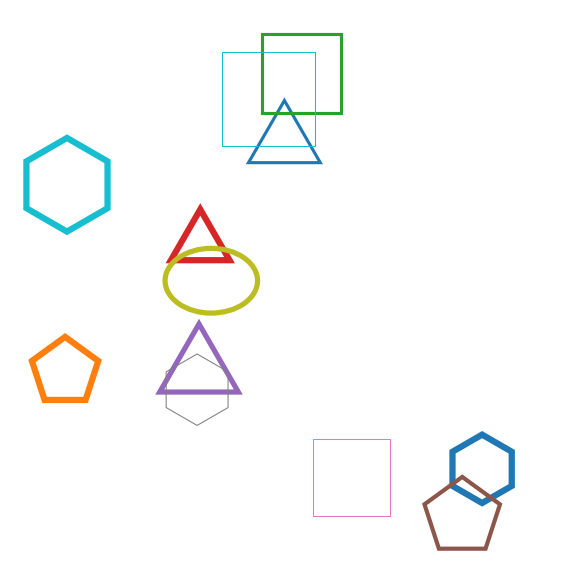[{"shape": "hexagon", "thickness": 3, "radius": 0.3, "center": [0.835, 0.187]}, {"shape": "triangle", "thickness": 1.5, "radius": 0.36, "center": [0.492, 0.753]}, {"shape": "pentagon", "thickness": 3, "radius": 0.3, "center": [0.113, 0.355]}, {"shape": "square", "thickness": 1.5, "radius": 0.34, "center": [0.522, 0.872]}, {"shape": "triangle", "thickness": 3, "radius": 0.29, "center": [0.347, 0.578]}, {"shape": "triangle", "thickness": 2.5, "radius": 0.39, "center": [0.345, 0.36]}, {"shape": "pentagon", "thickness": 2, "radius": 0.34, "center": [0.8, 0.105]}, {"shape": "square", "thickness": 0.5, "radius": 0.33, "center": [0.609, 0.172]}, {"shape": "hexagon", "thickness": 0.5, "radius": 0.31, "center": [0.341, 0.324]}, {"shape": "oval", "thickness": 2.5, "radius": 0.4, "center": [0.366, 0.513]}, {"shape": "square", "thickness": 0.5, "radius": 0.41, "center": [0.465, 0.827]}, {"shape": "hexagon", "thickness": 3, "radius": 0.41, "center": [0.116, 0.679]}]